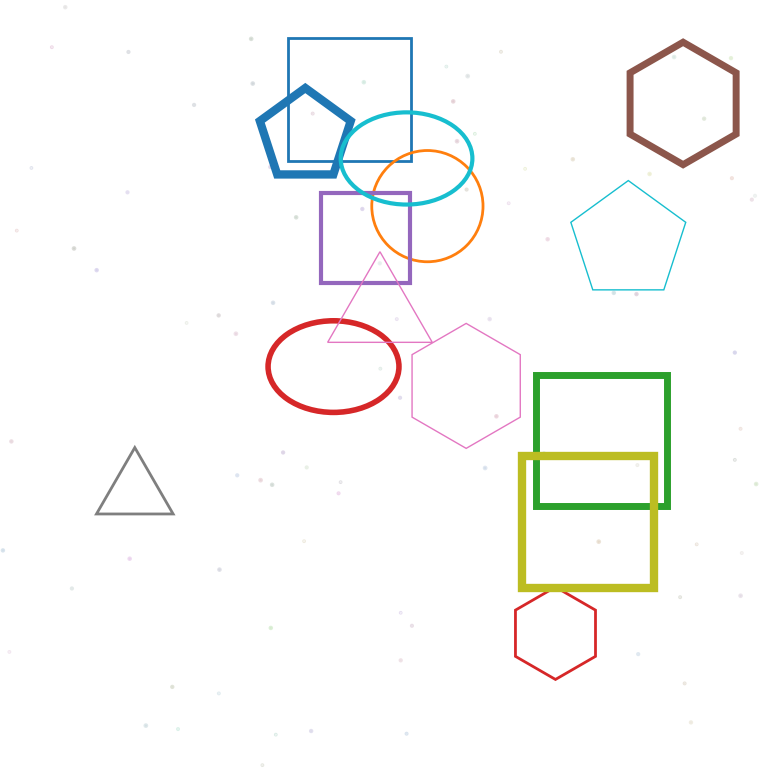[{"shape": "pentagon", "thickness": 3, "radius": 0.31, "center": [0.396, 0.824]}, {"shape": "square", "thickness": 1, "radius": 0.4, "center": [0.454, 0.87]}, {"shape": "circle", "thickness": 1, "radius": 0.36, "center": [0.555, 0.732]}, {"shape": "square", "thickness": 2.5, "radius": 0.42, "center": [0.781, 0.428]}, {"shape": "oval", "thickness": 2, "radius": 0.42, "center": [0.433, 0.524]}, {"shape": "hexagon", "thickness": 1, "radius": 0.3, "center": [0.721, 0.178]}, {"shape": "square", "thickness": 1.5, "radius": 0.29, "center": [0.475, 0.691]}, {"shape": "hexagon", "thickness": 2.5, "radius": 0.4, "center": [0.887, 0.866]}, {"shape": "triangle", "thickness": 0.5, "radius": 0.39, "center": [0.493, 0.595]}, {"shape": "hexagon", "thickness": 0.5, "radius": 0.41, "center": [0.605, 0.499]}, {"shape": "triangle", "thickness": 1, "radius": 0.29, "center": [0.175, 0.361]}, {"shape": "square", "thickness": 3, "radius": 0.43, "center": [0.763, 0.322]}, {"shape": "pentagon", "thickness": 0.5, "radius": 0.39, "center": [0.816, 0.687]}, {"shape": "oval", "thickness": 1.5, "radius": 0.43, "center": [0.528, 0.794]}]